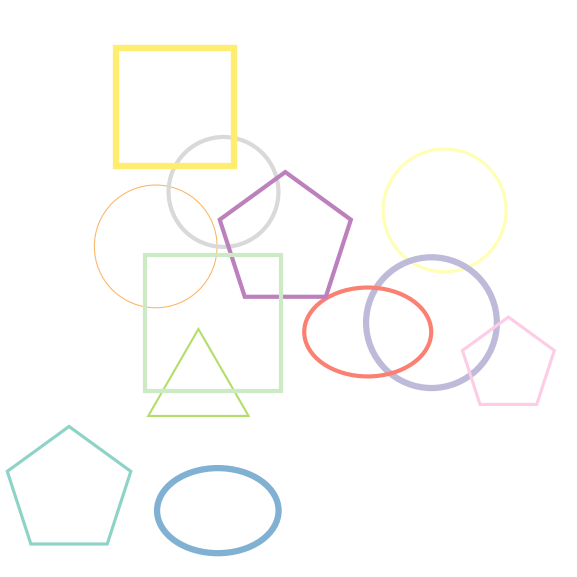[{"shape": "pentagon", "thickness": 1.5, "radius": 0.56, "center": [0.12, 0.148]}, {"shape": "circle", "thickness": 1.5, "radius": 0.53, "center": [0.77, 0.635]}, {"shape": "circle", "thickness": 3, "radius": 0.57, "center": [0.747, 0.44]}, {"shape": "oval", "thickness": 2, "radius": 0.55, "center": [0.637, 0.424]}, {"shape": "oval", "thickness": 3, "radius": 0.53, "center": [0.377, 0.115]}, {"shape": "circle", "thickness": 0.5, "radius": 0.53, "center": [0.27, 0.572]}, {"shape": "triangle", "thickness": 1, "radius": 0.5, "center": [0.344, 0.329]}, {"shape": "pentagon", "thickness": 1.5, "radius": 0.42, "center": [0.88, 0.366]}, {"shape": "circle", "thickness": 2, "radius": 0.48, "center": [0.387, 0.667]}, {"shape": "pentagon", "thickness": 2, "radius": 0.6, "center": [0.494, 0.582]}, {"shape": "square", "thickness": 2, "radius": 0.59, "center": [0.369, 0.439]}, {"shape": "square", "thickness": 3, "radius": 0.51, "center": [0.302, 0.814]}]